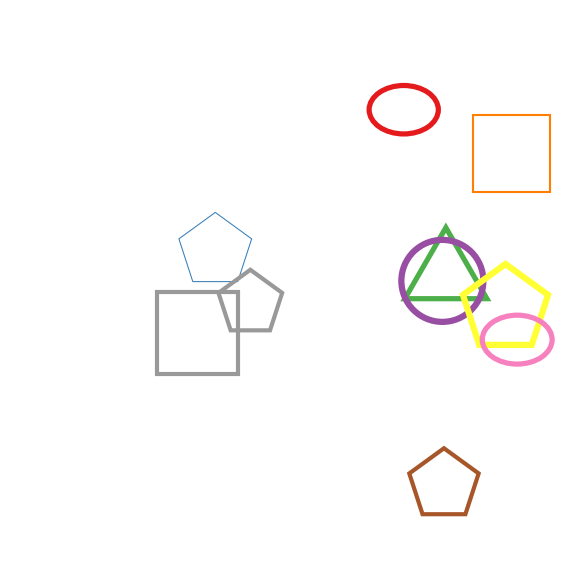[{"shape": "oval", "thickness": 2.5, "radius": 0.3, "center": [0.699, 0.809]}, {"shape": "pentagon", "thickness": 0.5, "radius": 0.33, "center": [0.373, 0.565]}, {"shape": "triangle", "thickness": 2.5, "radius": 0.41, "center": [0.772, 0.523]}, {"shape": "circle", "thickness": 3, "radius": 0.35, "center": [0.766, 0.513]}, {"shape": "square", "thickness": 1, "radius": 0.34, "center": [0.885, 0.733]}, {"shape": "pentagon", "thickness": 3, "radius": 0.39, "center": [0.875, 0.465]}, {"shape": "pentagon", "thickness": 2, "radius": 0.32, "center": [0.769, 0.16]}, {"shape": "oval", "thickness": 2.5, "radius": 0.3, "center": [0.896, 0.411]}, {"shape": "square", "thickness": 2, "radius": 0.35, "center": [0.342, 0.422]}, {"shape": "pentagon", "thickness": 2, "radius": 0.29, "center": [0.433, 0.474]}]